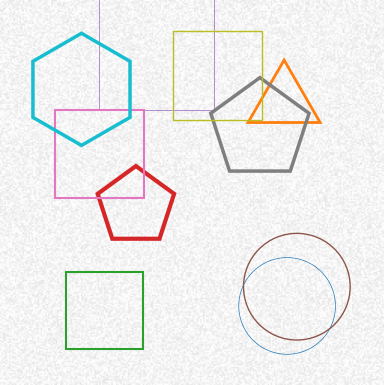[{"shape": "circle", "thickness": 0.5, "radius": 0.63, "center": [0.746, 0.205]}, {"shape": "triangle", "thickness": 2, "radius": 0.54, "center": [0.738, 0.736]}, {"shape": "square", "thickness": 1.5, "radius": 0.5, "center": [0.272, 0.194]}, {"shape": "pentagon", "thickness": 3, "radius": 0.52, "center": [0.353, 0.464]}, {"shape": "square", "thickness": 0.5, "radius": 0.74, "center": [0.407, 0.862]}, {"shape": "circle", "thickness": 1, "radius": 0.69, "center": [0.771, 0.255]}, {"shape": "square", "thickness": 1.5, "radius": 0.57, "center": [0.258, 0.599]}, {"shape": "pentagon", "thickness": 2.5, "radius": 0.67, "center": [0.675, 0.664]}, {"shape": "square", "thickness": 1, "radius": 0.58, "center": [0.564, 0.804]}, {"shape": "hexagon", "thickness": 2.5, "radius": 0.73, "center": [0.212, 0.768]}]